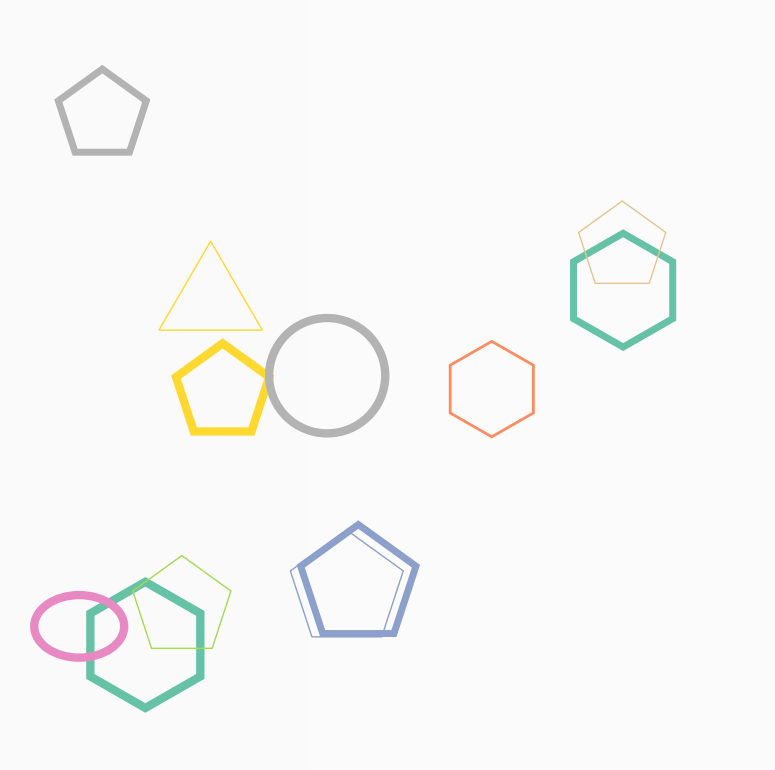[{"shape": "hexagon", "thickness": 3, "radius": 0.41, "center": [0.188, 0.162]}, {"shape": "hexagon", "thickness": 2.5, "radius": 0.37, "center": [0.804, 0.623]}, {"shape": "hexagon", "thickness": 1, "radius": 0.31, "center": [0.635, 0.495]}, {"shape": "pentagon", "thickness": 0.5, "radius": 0.38, "center": [0.447, 0.235]}, {"shape": "pentagon", "thickness": 2.5, "radius": 0.39, "center": [0.462, 0.241]}, {"shape": "oval", "thickness": 3, "radius": 0.29, "center": [0.102, 0.187]}, {"shape": "pentagon", "thickness": 0.5, "radius": 0.33, "center": [0.235, 0.212]}, {"shape": "pentagon", "thickness": 3, "radius": 0.32, "center": [0.287, 0.491]}, {"shape": "triangle", "thickness": 0.5, "radius": 0.38, "center": [0.272, 0.61]}, {"shape": "pentagon", "thickness": 0.5, "radius": 0.3, "center": [0.803, 0.68]}, {"shape": "pentagon", "thickness": 2.5, "radius": 0.3, "center": [0.132, 0.851]}, {"shape": "circle", "thickness": 3, "radius": 0.37, "center": [0.422, 0.512]}]